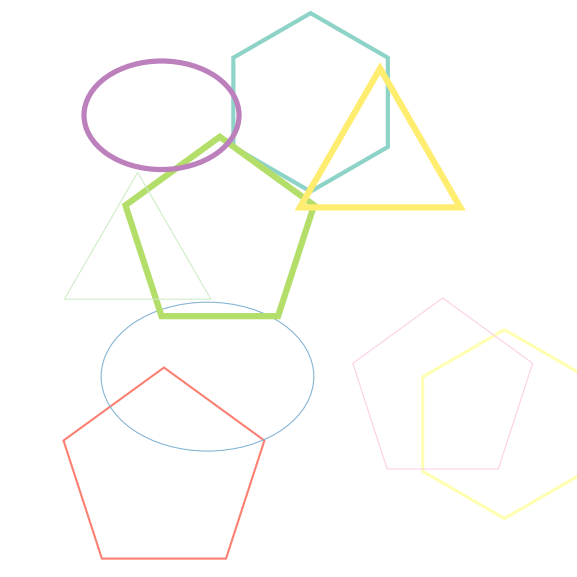[{"shape": "hexagon", "thickness": 2, "radius": 0.77, "center": [0.538, 0.822]}, {"shape": "hexagon", "thickness": 1.5, "radius": 0.82, "center": [0.873, 0.265]}, {"shape": "pentagon", "thickness": 1, "radius": 0.91, "center": [0.284, 0.18]}, {"shape": "oval", "thickness": 0.5, "radius": 0.92, "center": [0.359, 0.347]}, {"shape": "pentagon", "thickness": 3, "radius": 0.86, "center": [0.381, 0.591]}, {"shape": "pentagon", "thickness": 0.5, "radius": 0.82, "center": [0.767, 0.319]}, {"shape": "oval", "thickness": 2.5, "radius": 0.67, "center": [0.28, 0.8]}, {"shape": "triangle", "thickness": 0.5, "radius": 0.73, "center": [0.238, 0.554]}, {"shape": "triangle", "thickness": 3, "radius": 0.8, "center": [0.658, 0.72]}]